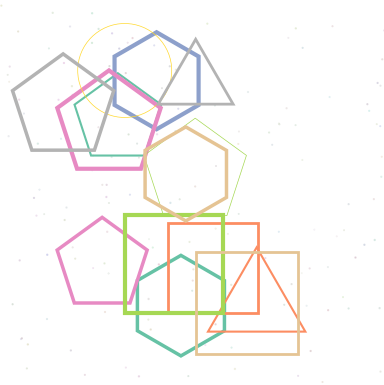[{"shape": "hexagon", "thickness": 2.5, "radius": 0.65, "center": [0.47, 0.206]}, {"shape": "pentagon", "thickness": 1.5, "radius": 0.59, "center": [0.306, 0.692]}, {"shape": "triangle", "thickness": 1.5, "radius": 0.73, "center": [0.667, 0.212]}, {"shape": "square", "thickness": 2, "radius": 0.59, "center": [0.553, 0.304]}, {"shape": "hexagon", "thickness": 3, "radius": 0.63, "center": [0.407, 0.79]}, {"shape": "pentagon", "thickness": 2.5, "radius": 0.61, "center": [0.265, 0.312]}, {"shape": "pentagon", "thickness": 3, "radius": 0.71, "center": [0.283, 0.676]}, {"shape": "pentagon", "thickness": 0.5, "radius": 0.7, "center": [0.507, 0.553]}, {"shape": "square", "thickness": 3, "radius": 0.64, "center": [0.451, 0.314]}, {"shape": "circle", "thickness": 0.5, "radius": 0.61, "center": [0.324, 0.817]}, {"shape": "square", "thickness": 2, "radius": 0.67, "center": [0.642, 0.213]}, {"shape": "hexagon", "thickness": 2.5, "radius": 0.61, "center": [0.483, 0.548]}, {"shape": "pentagon", "thickness": 2.5, "radius": 0.69, "center": [0.164, 0.722]}, {"shape": "triangle", "thickness": 2, "radius": 0.56, "center": [0.508, 0.786]}]